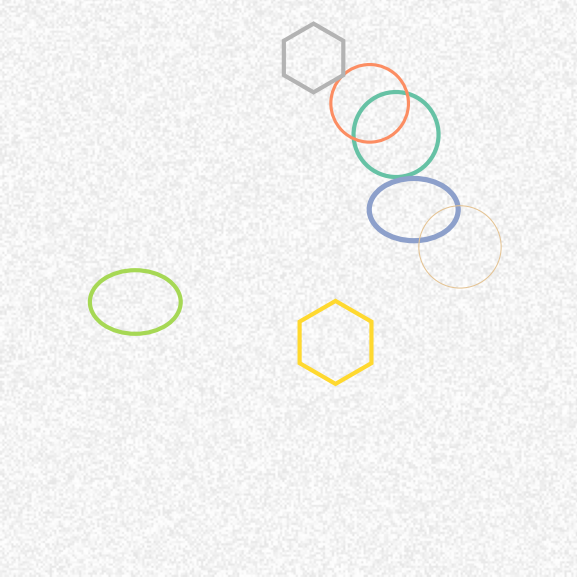[{"shape": "circle", "thickness": 2, "radius": 0.37, "center": [0.686, 0.766]}, {"shape": "circle", "thickness": 1.5, "radius": 0.34, "center": [0.64, 0.82]}, {"shape": "oval", "thickness": 2.5, "radius": 0.39, "center": [0.716, 0.636]}, {"shape": "oval", "thickness": 2, "radius": 0.39, "center": [0.234, 0.476]}, {"shape": "hexagon", "thickness": 2, "radius": 0.36, "center": [0.581, 0.406]}, {"shape": "circle", "thickness": 0.5, "radius": 0.36, "center": [0.797, 0.572]}, {"shape": "hexagon", "thickness": 2, "radius": 0.3, "center": [0.543, 0.899]}]